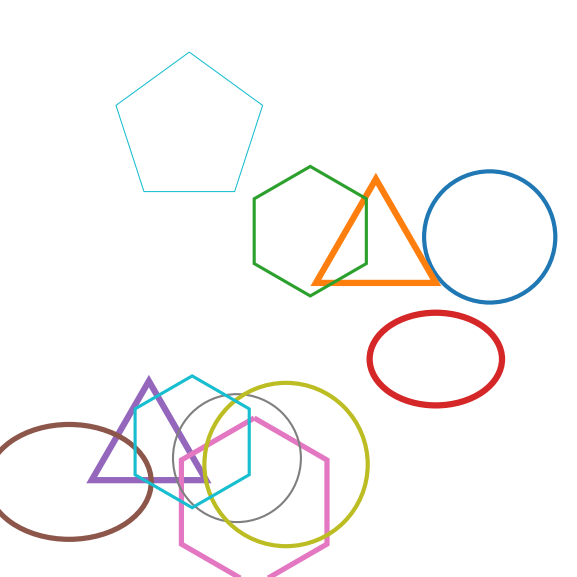[{"shape": "circle", "thickness": 2, "radius": 0.57, "center": [0.848, 0.589]}, {"shape": "triangle", "thickness": 3, "radius": 0.6, "center": [0.651, 0.569]}, {"shape": "hexagon", "thickness": 1.5, "radius": 0.56, "center": [0.537, 0.599]}, {"shape": "oval", "thickness": 3, "radius": 0.57, "center": [0.755, 0.377]}, {"shape": "triangle", "thickness": 3, "radius": 0.57, "center": [0.258, 0.225]}, {"shape": "oval", "thickness": 2.5, "radius": 0.71, "center": [0.12, 0.165]}, {"shape": "hexagon", "thickness": 2.5, "radius": 0.73, "center": [0.44, 0.13]}, {"shape": "circle", "thickness": 1, "radius": 0.55, "center": [0.41, 0.206]}, {"shape": "circle", "thickness": 2, "radius": 0.71, "center": [0.495, 0.195]}, {"shape": "hexagon", "thickness": 1.5, "radius": 0.57, "center": [0.333, 0.234]}, {"shape": "pentagon", "thickness": 0.5, "radius": 0.67, "center": [0.328, 0.775]}]